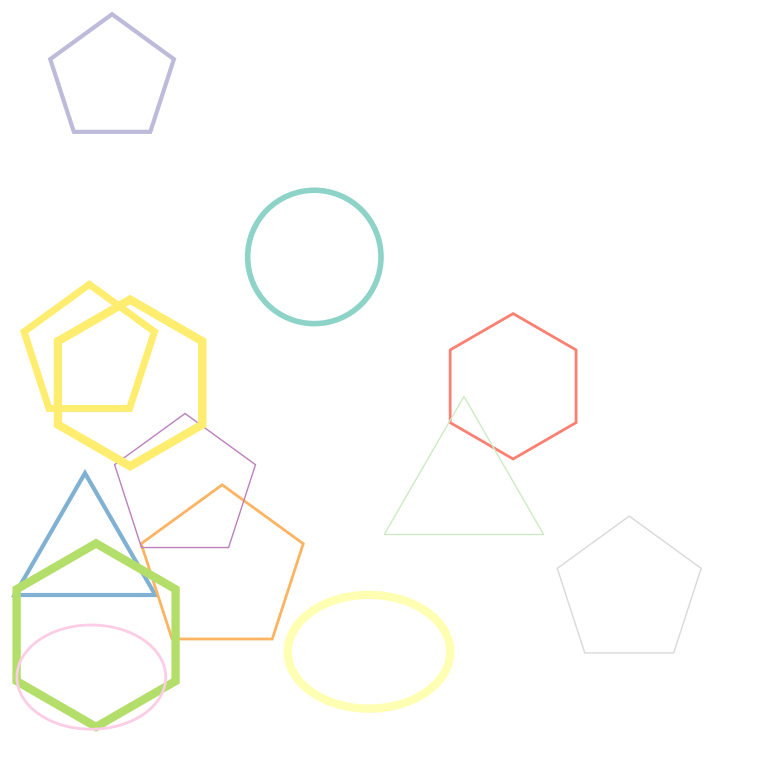[{"shape": "circle", "thickness": 2, "radius": 0.43, "center": [0.408, 0.666]}, {"shape": "oval", "thickness": 3, "radius": 0.53, "center": [0.479, 0.154]}, {"shape": "pentagon", "thickness": 1.5, "radius": 0.42, "center": [0.146, 0.897]}, {"shape": "hexagon", "thickness": 1, "radius": 0.47, "center": [0.666, 0.498]}, {"shape": "triangle", "thickness": 1.5, "radius": 0.53, "center": [0.11, 0.28]}, {"shape": "pentagon", "thickness": 1, "radius": 0.55, "center": [0.289, 0.26]}, {"shape": "hexagon", "thickness": 3, "radius": 0.6, "center": [0.125, 0.175]}, {"shape": "oval", "thickness": 1, "radius": 0.48, "center": [0.119, 0.121]}, {"shape": "pentagon", "thickness": 0.5, "radius": 0.49, "center": [0.817, 0.232]}, {"shape": "pentagon", "thickness": 0.5, "radius": 0.48, "center": [0.24, 0.367]}, {"shape": "triangle", "thickness": 0.5, "radius": 0.6, "center": [0.603, 0.366]}, {"shape": "hexagon", "thickness": 3, "radius": 0.54, "center": [0.169, 0.503]}, {"shape": "pentagon", "thickness": 2.5, "radius": 0.45, "center": [0.116, 0.542]}]